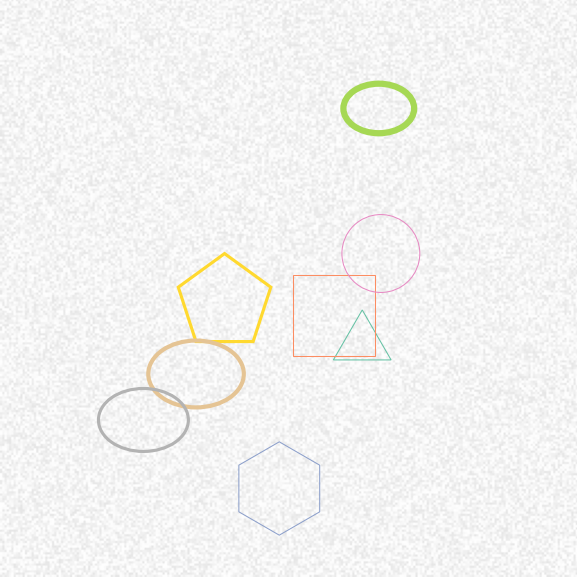[{"shape": "triangle", "thickness": 0.5, "radius": 0.29, "center": [0.627, 0.405]}, {"shape": "square", "thickness": 0.5, "radius": 0.35, "center": [0.578, 0.452]}, {"shape": "hexagon", "thickness": 0.5, "radius": 0.4, "center": [0.484, 0.153]}, {"shape": "circle", "thickness": 0.5, "radius": 0.34, "center": [0.659, 0.56]}, {"shape": "oval", "thickness": 3, "radius": 0.31, "center": [0.656, 0.811]}, {"shape": "pentagon", "thickness": 1.5, "radius": 0.42, "center": [0.389, 0.476]}, {"shape": "oval", "thickness": 2, "radius": 0.41, "center": [0.339, 0.352]}, {"shape": "oval", "thickness": 1.5, "radius": 0.39, "center": [0.248, 0.272]}]